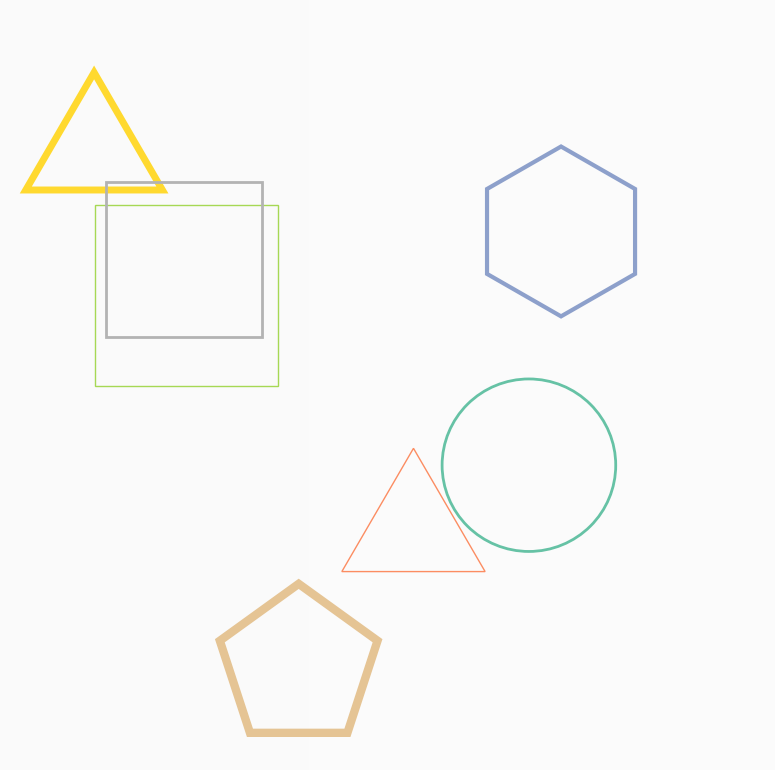[{"shape": "circle", "thickness": 1, "radius": 0.56, "center": [0.682, 0.396]}, {"shape": "triangle", "thickness": 0.5, "radius": 0.53, "center": [0.534, 0.311]}, {"shape": "hexagon", "thickness": 1.5, "radius": 0.55, "center": [0.724, 0.699]}, {"shape": "square", "thickness": 0.5, "radius": 0.59, "center": [0.241, 0.616]}, {"shape": "triangle", "thickness": 2.5, "radius": 0.51, "center": [0.121, 0.804]}, {"shape": "pentagon", "thickness": 3, "radius": 0.53, "center": [0.385, 0.135]}, {"shape": "square", "thickness": 1, "radius": 0.5, "center": [0.237, 0.663]}]